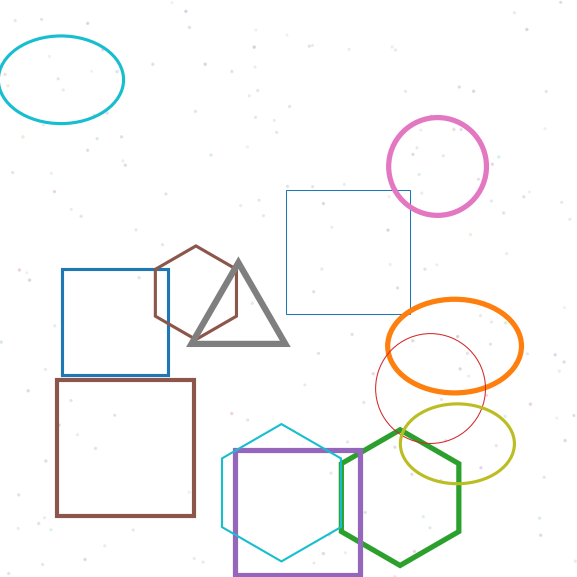[{"shape": "square", "thickness": 1.5, "radius": 0.46, "center": [0.199, 0.442]}, {"shape": "square", "thickness": 0.5, "radius": 0.54, "center": [0.602, 0.563]}, {"shape": "oval", "thickness": 2.5, "radius": 0.58, "center": [0.787, 0.4]}, {"shape": "hexagon", "thickness": 2.5, "radius": 0.59, "center": [0.693, 0.137]}, {"shape": "circle", "thickness": 0.5, "radius": 0.48, "center": [0.746, 0.326]}, {"shape": "square", "thickness": 2.5, "radius": 0.54, "center": [0.515, 0.112]}, {"shape": "hexagon", "thickness": 1.5, "radius": 0.41, "center": [0.339, 0.492]}, {"shape": "square", "thickness": 2, "radius": 0.59, "center": [0.217, 0.224]}, {"shape": "circle", "thickness": 2.5, "radius": 0.42, "center": [0.758, 0.711]}, {"shape": "triangle", "thickness": 3, "radius": 0.47, "center": [0.413, 0.451]}, {"shape": "oval", "thickness": 1.5, "radius": 0.49, "center": [0.792, 0.231]}, {"shape": "oval", "thickness": 1.5, "radius": 0.54, "center": [0.106, 0.861]}, {"shape": "hexagon", "thickness": 1, "radius": 0.59, "center": [0.487, 0.146]}]